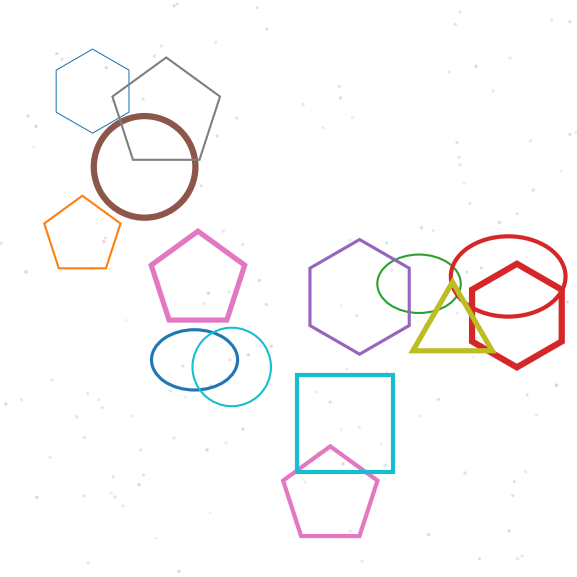[{"shape": "hexagon", "thickness": 0.5, "radius": 0.36, "center": [0.16, 0.841]}, {"shape": "oval", "thickness": 1.5, "radius": 0.37, "center": [0.337, 0.376]}, {"shape": "pentagon", "thickness": 1, "radius": 0.35, "center": [0.143, 0.591]}, {"shape": "oval", "thickness": 1, "radius": 0.36, "center": [0.726, 0.508]}, {"shape": "hexagon", "thickness": 3, "radius": 0.45, "center": [0.895, 0.453]}, {"shape": "oval", "thickness": 2, "radius": 0.5, "center": [0.88, 0.52]}, {"shape": "hexagon", "thickness": 1.5, "radius": 0.5, "center": [0.623, 0.485]}, {"shape": "circle", "thickness": 3, "radius": 0.44, "center": [0.25, 0.71]}, {"shape": "pentagon", "thickness": 2.5, "radius": 0.43, "center": [0.343, 0.514]}, {"shape": "pentagon", "thickness": 2, "radius": 0.43, "center": [0.572, 0.14]}, {"shape": "pentagon", "thickness": 1, "radius": 0.49, "center": [0.288, 0.802]}, {"shape": "triangle", "thickness": 2.5, "radius": 0.4, "center": [0.784, 0.431]}, {"shape": "circle", "thickness": 1, "radius": 0.34, "center": [0.401, 0.364]}, {"shape": "square", "thickness": 2, "radius": 0.42, "center": [0.597, 0.266]}]